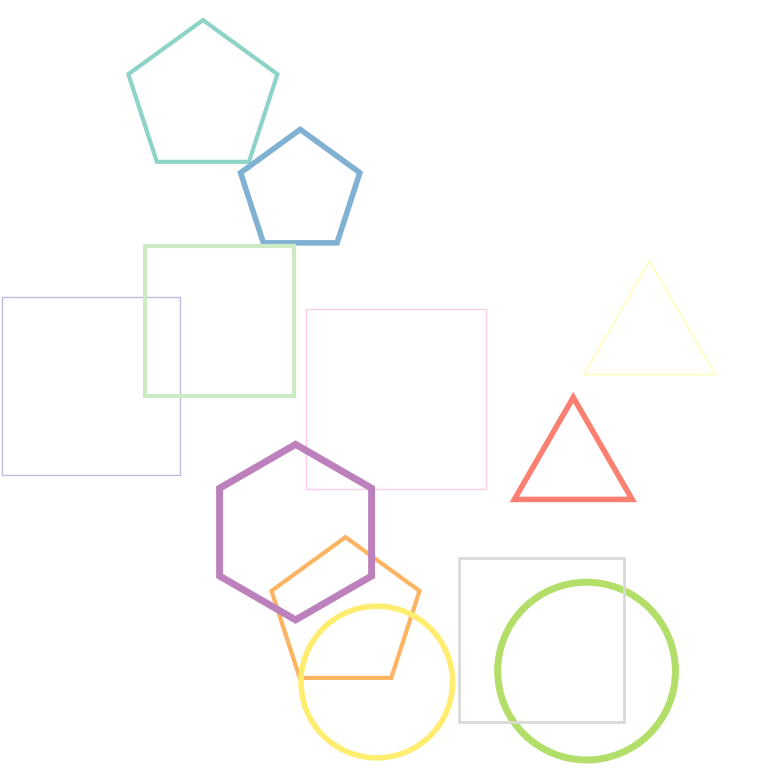[{"shape": "pentagon", "thickness": 1.5, "radius": 0.51, "center": [0.264, 0.872]}, {"shape": "triangle", "thickness": 0.5, "radius": 0.49, "center": [0.844, 0.563]}, {"shape": "square", "thickness": 0.5, "radius": 0.58, "center": [0.118, 0.499]}, {"shape": "triangle", "thickness": 2, "radius": 0.44, "center": [0.745, 0.396]}, {"shape": "pentagon", "thickness": 2, "radius": 0.41, "center": [0.39, 0.75]}, {"shape": "pentagon", "thickness": 1.5, "radius": 0.51, "center": [0.449, 0.201]}, {"shape": "circle", "thickness": 2.5, "radius": 0.58, "center": [0.762, 0.128]}, {"shape": "square", "thickness": 0.5, "radius": 0.58, "center": [0.514, 0.482]}, {"shape": "square", "thickness": 1, "radius": 0.53, "center": [0.703, 0.169]}, {"shape": "hexagon", "thickness": 2.5, "radius": 0.57, "center": [0.384, 0.309]}, {"shape": "square", "thickness": 1.5, "radius": 0.49, "center": [0.285, 0.583]}, {"shape": "circle", "thickness": 2, "radius": 0.49, "center": [0.489, 0.114]}]